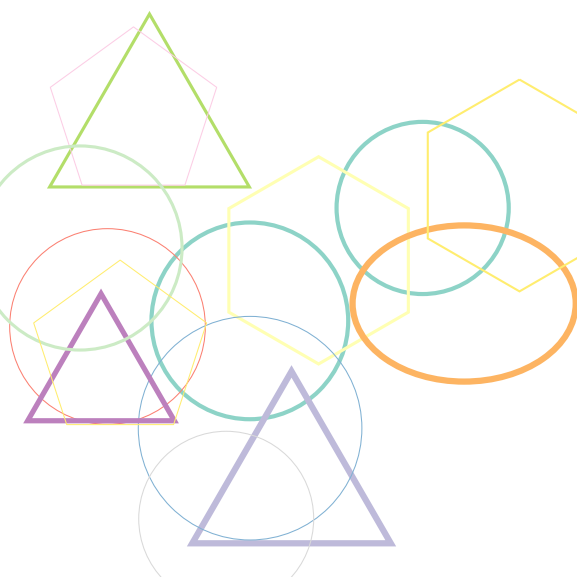[{"shape": "circle", "thickness": 2, "radius": 0.75, "center": [0.732, 0.639]}, {"shape": "circle", "thickness": 2, "radius": 0.85, "center": [0.433, 0.444]}, {"shape": "hexagon", "thickness": 1.5, "radius": 0.9, "center": [0.552, 0.548]}, {"shape": "triangle", "thickness": 3, "radius": 0.99, "center": [0.505, 0.158]}, {"shape": "circle", "thickness": 0.5, "radius": 0.85, "center": [0.186, 0.434]}, {"shape": "circle", "thickness": 0.5, "radius": 0.97, "center": [0.433, 0.258]}, {"shape": "oval", "thickness": 3, "radius": 0.97, "center": [0.804, 0.474]}, {"shape": "triangle", "thickness": 1.5, "radius": 1.0, "center": [0.259, 0.775]}, {"shape": "pentagon", "thickness": 0.5, "radius": 0.76, "center": [0.231, 0.801]}, {"shape": "circle", "thickness": 0.5, "radius": 0.76, "center": [0.392, 0.101]}, {"shape": "triangle", "thickness": 2.5, "radius": 0.73, "center": [0.175, 0.344]}, {"shape": "circle", "thickness": 1.5, "radius": 0.88, "center": [0.139, 0.57]}, {"shape": "pentagon", "thickness": 0.5, "radius": 0.79, "center": [0.208, 0.391]}, {"shape": "hexagon", "thickness": 1, "radius": 0.92, "center": [0.9, 0.678]}]